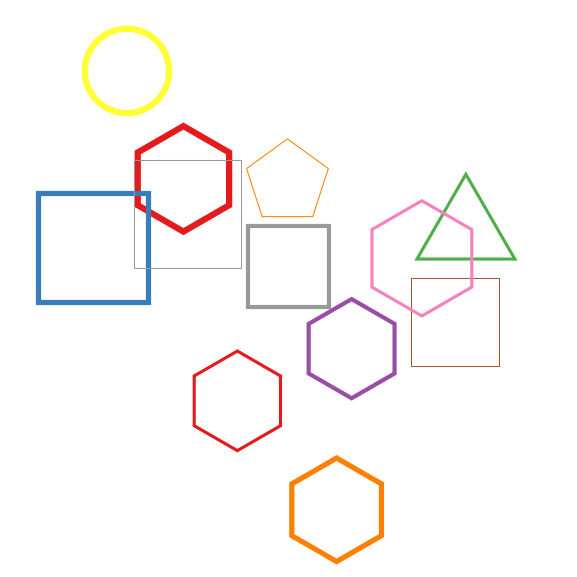[{"shape": "hexagon", "thickness": 1.5, "radius": 0.43, "center": [0.411, 0.305]}, {"shape": "hexagon", "thickness": 3, "radius": 0.46, "center": [0.318, 0.689]}, {"shape": "square", "thickness": 2.5, "radius": 0.47, "center": [0.161, 0.57]}, {"shape": "triangle", "thickness": 1.5, "radius": 0.49, "center": [0.807, 0.599]}, {"shape": "hexagon", "thickness": 2, "radius": 0.43, "center": [0.609, 0.395]}, {"shape": "hexagon", "thickness": 2.5, "radius": 0.45, "center": [0.583, 0.116]}, {"shape": "pentagon", "thickness": 0.5, "radius": 0.37, "center": [0.498, 0.684]}, {"shape": "circle", "thickness": 3, "radius": 0.37, "center": [0.22, 0.876]}, {"shape": "square", "thickness": 0.5, "radius": 0.38, "center": [0.787, 0.441]}, {"shape": "hexagon", "thickness": 1.5, "radius": 0.5, "center": [0.73, 0.552]}, {"shape": "square", "thickness": 0.5, "radius": 0.47, "center": [0.325, 0.629]}, {"shape": "square", "thickness": 2, "radius": 0.35, "center": [0.5, 0.537]}]